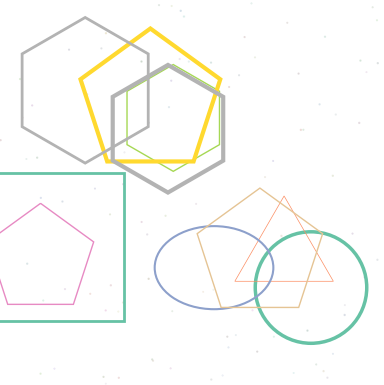[{"shape": "square", "thickness": 2, "radius": 0.96, "center": [0.13, 0.358]}, {"shape": "circle", "thickness": 2.5, "radius": 0.72, "center": [0.808, 0.253]}, {"shape": "triangle", "thickness": 0.5, "radius": 0.74, "center": [0.738, 0.343]}, {"shape": "oval", "thickness": 1.5, "radius": 0.77, "center": [0.556, 0.305]}, {"shape": "pentagon", "thickness": 1, "radius": 0.73, "center": [0.105, 0.327]}, {"shape": "hexagon", "thickness": 1, "radius": 0.69, "center": [0.45, 0.694]}, {"shape": "pentagon", "thickness": 3, "radius": 0.95, "center": [0.391, 0.735]}, {"shape": "pentagon", "thickness": 1, "radius": 0.86, "center": [0.675, 0.34]}, {"shape": "hexagon", "thickness": 3, "radius": 0.83, "center": [0.436, 0.666]}, {"shape": "hexagon", "thickness": 2, "radius": 0.95, "center": [0.221, 0.765]}]